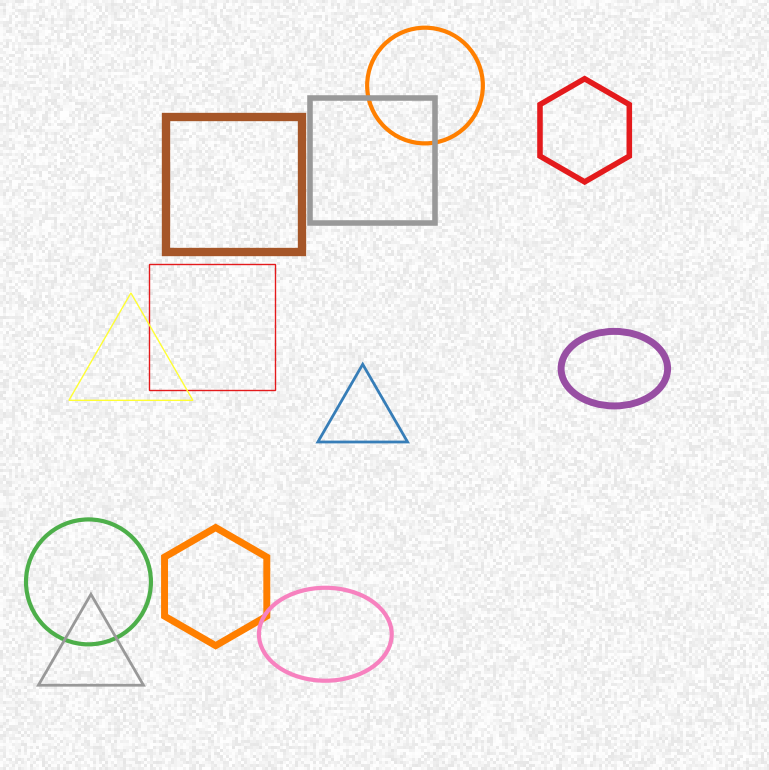[{"shape": "square", "thickness": 0.5, "radius": 0.41, "center": [0.276, 0.575]}, {"shape": "hexagon", "thickness": 2, "radius": 0.33, "center": [0.759, 0.831]}, {"shape": "triangle", "thickness": 1, "radius": 0.34, "center": [0.471, 0.46]}, {"shape": "circle", "thickness": 1.5, "radius": 0.41, "center": [0.115, 0.244]}, {"shape": "oval", "thickness": 2.5, "radius": 0.35, "center": [0.798, 0.521]}, {"shape": "circle", "thickness": 1.5, "radius": 0.38, "center": [0.552, 0.889]}, {"shape": "hexagon", "thickness": 2.5, "radius": 0.38, "center": [0.28, 0.238]}, {"shape": "triangle", "thickness": 0.5, "radius": 0.46, "center": [0.17, 0.527]}, {"shape": "square", "thickness": 3, "radius": 0.44, "center": [0.304, 0.761]}, {"shape": "oval", "thickness": 1.5, "radius": 0.43, "center": [0.423, 0.176]}, {"shape": "triangle", "thickness": 1, "radius": 0.39, "center": [0.118, 0.149]}, {"shape": "square", "thickness": 2, "radius": 0.4, "center": [0.484, 0.791]}]